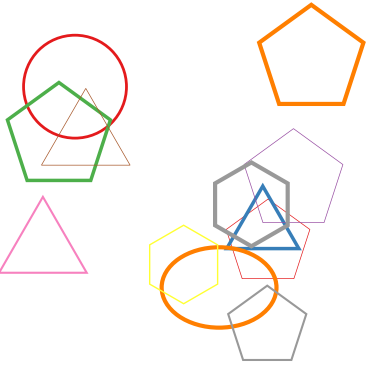[{"shape": "circle", "thickness": 2, "radius": 0.67, "center": [0.195, 0.775]}, {"shape": "pentagon", "thickness": 0.5, "radius": 0.57, "center": [0.696, 0.369]}, {"shape": "triangle", "thickness": 2.5, "radius": 0.54, "center": [0.683, 0.408]}, {"shape": "pentagon", "thickness": 2.5, "radius": 0.7, "center": [0.153, 0.645]}, {"shape": "pentagon", "thickness": 0.5, "radius": 0.67, "center": [0.762, 0.531]}, {"shape": "pentagon", "thickness": 3, "radius": 0.71, "center": [0.809, 0.845]}, {"shape": "oval", "thickness": 3, "radius": 0.75, "center": [0.569, 0.253]}, {"shape": "hexagon", "thickness": 1, "radius": 0.51, "center": [0.477, 0.313]}, {"shape": "triangle", "thickness": 0.5, "radius": 0.66, "center": [0.223, 0.637]}, {"shape": "triangle", "thickness": 1.5, "radius": 0.66, "center": [0.111, 0.357]}, {"shape": "pentagon", "thickness": 1.5, "radius": 0.53, "center": [0.694, 0.151]}, {"shape": "hexagon", "thickness": 3, "radius": 0.54, "center": [0.653, 0.469]}]